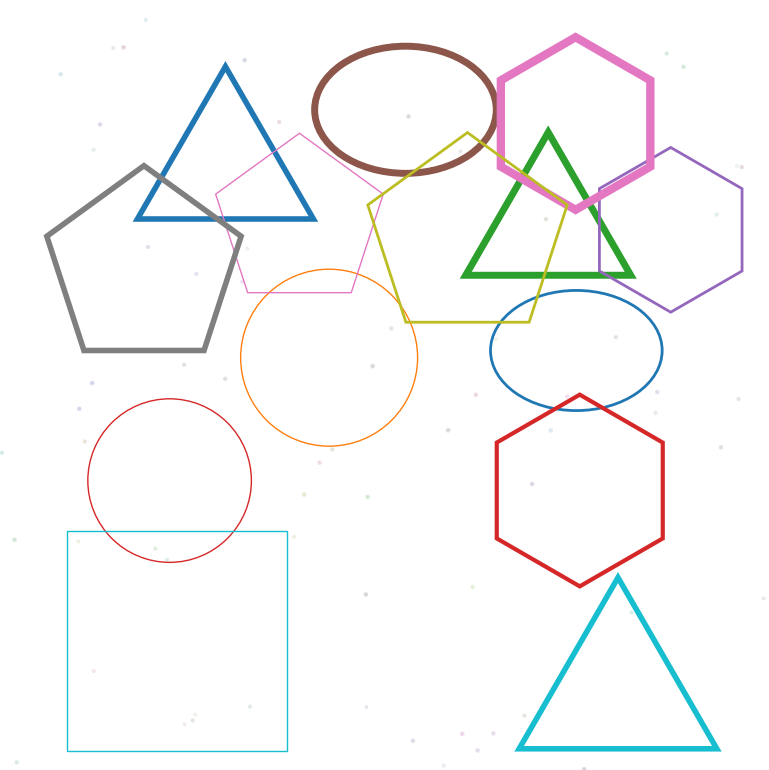[{"shape": "triangle", "thickness": 2, "radius": 0.66, "center": [0.293, 0.782]}, {"shape": "oval", "thickness": 1, "radius": 0.56, "center": [0.748, 0.545]}, {"shape": "circle", "thickness": 0.5, "radius": 0.57, "center": [0.427, 0.535]}, {"shape": "triangle", "thickness": 2.5, "radius": 0.62, "center": [0.712, 0.704]}, {"shape": "hexagon", "thickness": 1.5, "radius": 0.62, "center": [0.753, 0.363]}, {"shape": "circle", "thickness": 0.5, "radius": 0.53, "center": [0.22, 0.376]}, {"shape": "hexagon", "thickness": 1, "radius": 0.53, "center": [0.871, 0.702]}, {"shape": "oval", "thickness": 2.5, "radius": 0.59, "center": [0.527, 0.857]}, {"shape": "hexagon", "thickness": 3, "radius": 0.56, "center": [0.748, 0.84]}, {"shape": "pentagon", "thickness": 0.5, "radius": 0.57, "center": [0.389, 0.712]}, {"shape": "pentagon", "thickness": 2, "radius": 0.66, "center": [0.187, 0.652]}, {"shape": "pentagon", "thickness": 1, "radius": 0.68, "center": [0.607, 0.692]}, {"shape": "triangle", "thickness": 2, "radius": 0.74, "center": [0.803, 0.102]}, {"shape": "square", "thickness": 0.5, "radius": 0.71, "center": [0.23, 0.167]}]